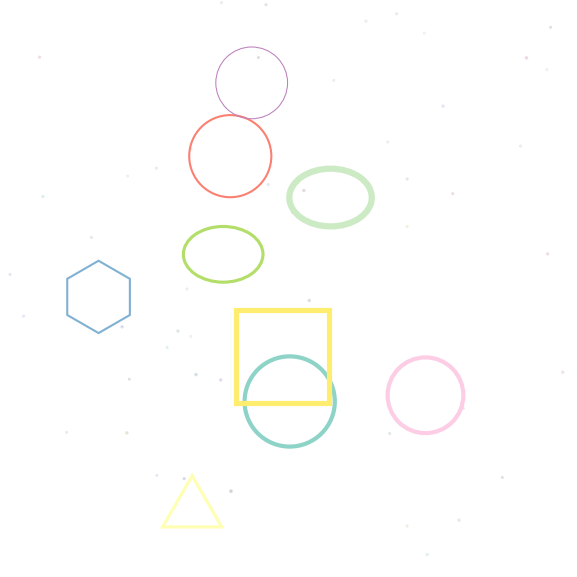[{"shape": "circle", "thickness": 2, "radius": 0.39, "center": [0.502, 0.304]}, {"shape": "triangle", "thickness": 1.5, "radius": 0.3, "center": [0.333, 0.116]}, {"shape": "circle", "thickness": 1, "radius": 0.36, "center": [0.399, 0.729]}, {"shape": "hexagon", "thickness": 1, "radius": 0.31, "center": [0.171, 0.485]}, {"shape": "oval", "thickness": 1.5, "radius": 0.34, "center": [0.386, 0.559]}, {"shape": "circle", "thickness": 2, "radius": 0.33, "center": [0.737, 0.315]}, {"shape": "circle", "thickness": 0.5, "radius": 0.31, "center": [0.436, 0.856]}, {"shape": "oval", "thickness": 3, "radius": 0.36, "center": [0.572, 0.657]}, {"shape": "square", "thickness": 2.5, "radius": 0.4, "center": [0.489, 0.382]}]